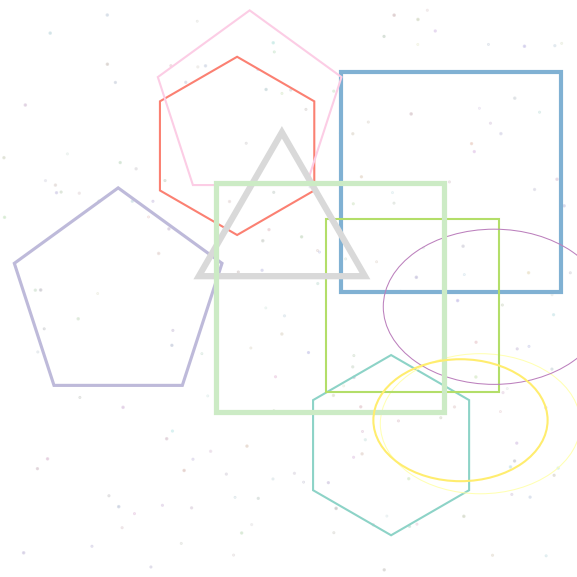[{"shape": "hexagon", "thickness": 1, "radius": 0.78, "center": [0.677, 0.228]}, {"shape": "oval", "thickness": 0.5, "radius": 0.87, "center": [0.832, 0.265]}, {"shape": "pentagon", "thickness": 1.5, "radius": 0.95, "center": [0.205, 0.485]}, {"shape": "hexagon", "thickness": 1, "radius": 0.77, "center": [0.411, 0.747]}, {"shape": "square", "thickness": 2, "radius": 0.95, "center": [0.781, 0.684]}, {"shape": "square", "thickness": 1, "radius": 0.75, "center": [0.714, 0.47]}, {"shape": "pentagon", "thickness": 1, "radius": 0.84, "center": [0.432, 0.814]}, {"shape": "triangle", "thickness": 3, "radius": 0.83, "center": [0.488, 0.604]}, {"shape": "oval", "thickness": 0.5, "radius": 0.96, "center": [0.856, 0.468]}, {"shape": "square", "thickness": 2.5, "radius": 0.99, "center": [0.572, 0.485]}, {"shape": "oval", "thickness": 1, "radius": 0.75, "center": [0.797, 0.271]}]